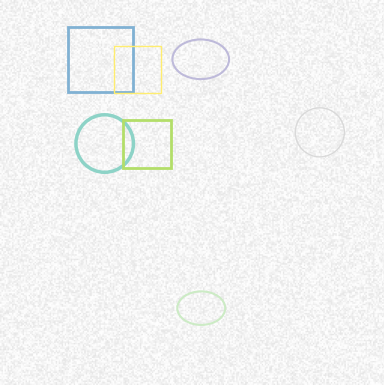[{"shape": "circle", "thickness": 2.5, "radius": 0.37, "center": [0.272, 0.627]}, {"shape": "oval", "thickness": 1.5, "radius": 0.37, "center": [0.521, 0.846]}, {"shape": "square", "thickness": 2, "radius": 0.42, "center": [0.261, 0.846]}, {"shape": "square", "thickness": 2, "radius": 0.31, "center": [0.382, 0.626]}, {"shape": "circle", "thickness": 1, "radius": 0.32, "center": [0.831, 0.656]}, {"shape": "oval", "thickness": 1.5, "radius": 0.31, "center": [0.523, 0.2]}, {"shape": "square", "thickness": 1, "radius": 0.3, "center": [0.358, 0.82]}]